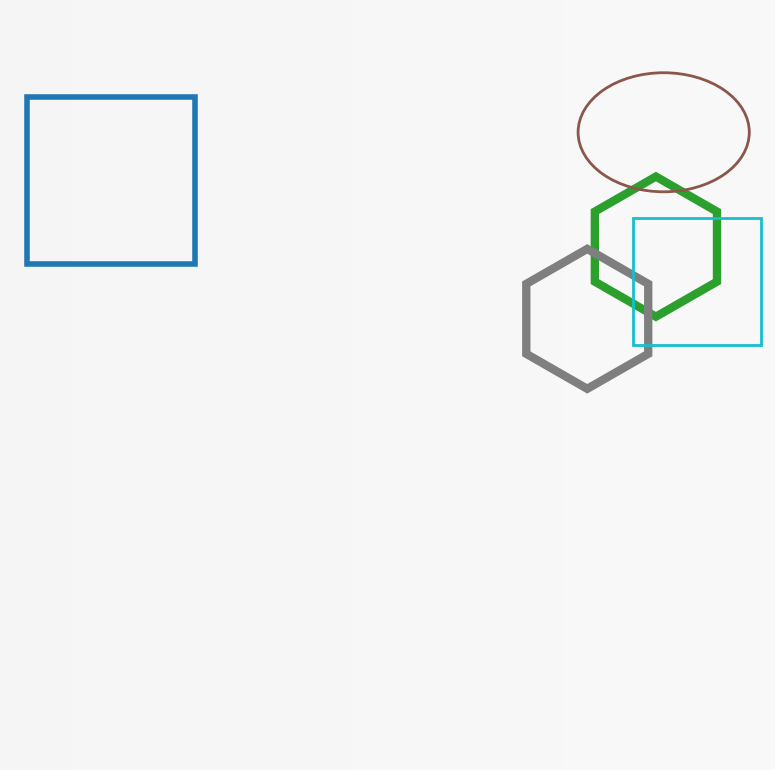[{"shape": "square", "thickness": 2, "radius": 0.54, "center": [0.143, 0.766]}, {"shape": "hexagon", "thickness": 3, "radius": 0.45, "center": [0.846, 0.68]}, {"shape": "oval", "thickness": 1, "radius": 0.55, "center": [0.856, 0.828]}, {"shape": "hexagon", "thickness": 3, "radius": 0.45, "center": [0.758, 0.586]}, {"shape": "square", "thickness": 1, "radius": 0.41, "center": [0.899, 0.635]}]